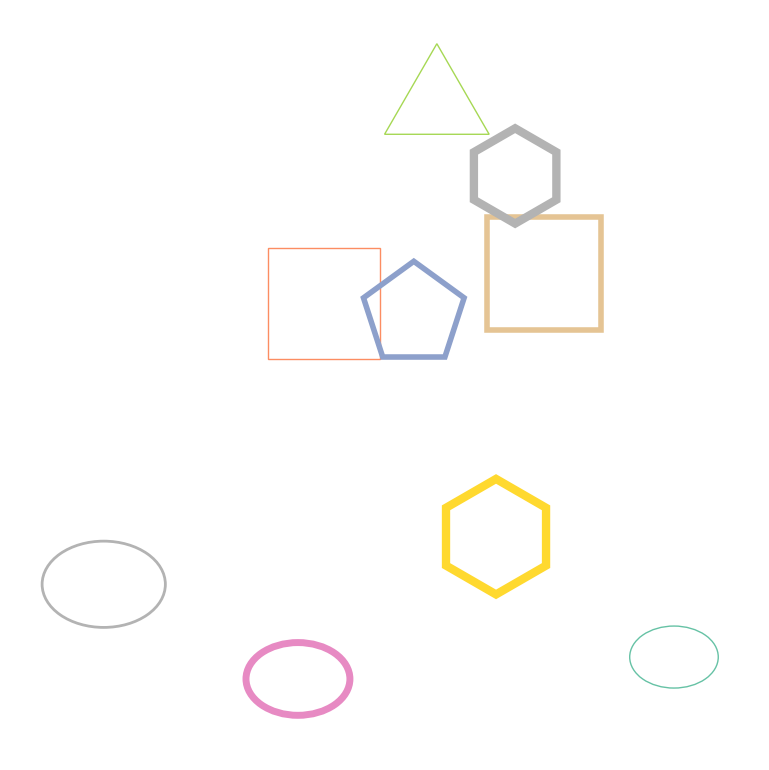[{"shape": "oval", "thickness": 0.5, "radius": 0.29, "center": [0.875, 0.147]}, {"shape": "square", "thickness": 0.5, "radius": 0.36, "center": [0.421, 0.606]}, {"shape": "pentagon", "thickness": 2, "radius": 0.34, "center": [0.537, 0.592]}, {"shape": "oval", "thickness": 2.5, "radius": 0.34, "center": [0.387, 0.118]}, {"shape": "triangle", "thickness": 0.5, "radius": 0.39, "center": [0.567, 0.865]}, {"shape": "hexagon", "thickness": 3, "radius": 0.38, "center": [0.644, 0.303]}, {"shape": "square", "thickness": 2, "radius": 0.37, "center": [0.706, 0.645]}, {"shape": "oval", "thickness": 1, "radius": 0.4, "center": [0.135, 0.241]}, {"shape": "hexagon", "thickness": 3, "radius": 0.31, "center": [0.669, 0.771]}]